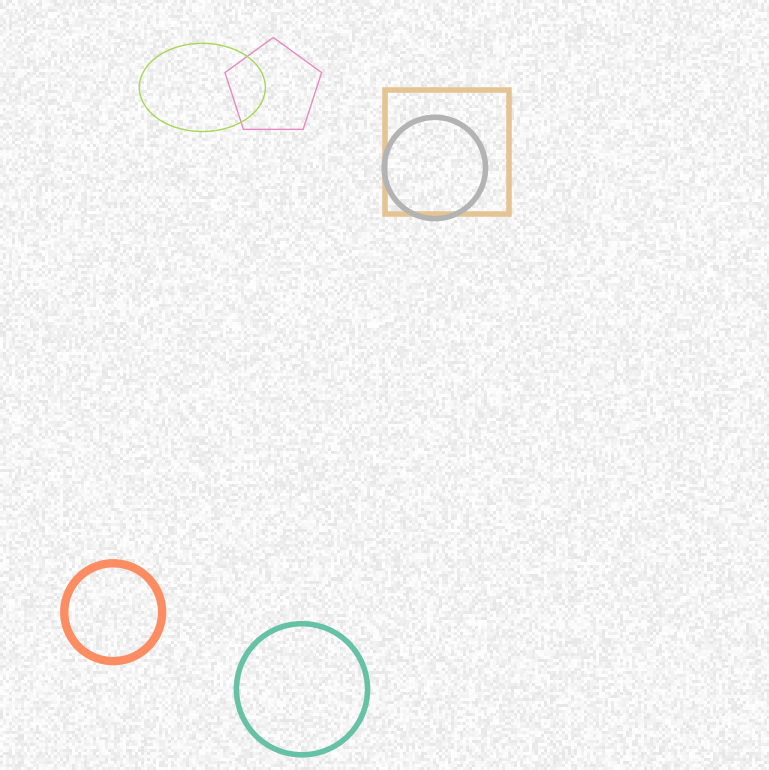[{"shape": "circle", "thickness": 2, "radius": 0.43, "center": [0.392, 0.105]}, {"shape": "circle", "thickness": 3, "radius": 0.32, "center": [0.147, 0.205]}, {"shape": "pentagon", "thickness": 0.5, "radius": 0.33, "center": [0.355, 0.885]}, {"shape": "oval", "thickness": 0.5, "radius": 0.41, "center": [0.263, 0.886]}, {"shape": "square", "thickness": 2, "radius": 0.4, "center": [0.58, 0.802]}, {"shape": "circle", "thickness": 2, "radius": 0.33, "center": [0.565, 0.782]}]